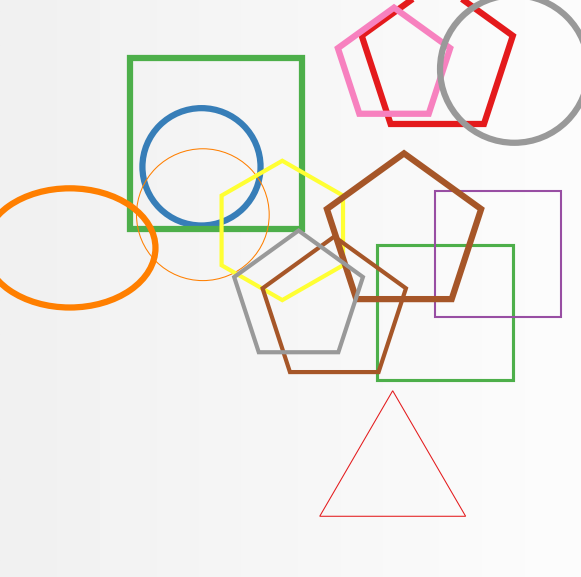[{"shape": "triangle", "thickness": 0.5, "radius": 0.72, "center": [0.676, 0.178]}, {"shape": "pentagon", "thickness": 3, "radius": 0.68, "center": [0.752, 0.895]}, {"shape": "circle", "thickness": 3, "radius": 0.51, "center": [0.347, 0.71]}, {"shape": "square", "thickness": 3, "radius": 0.74, "center": [0.372, 0.751]}, {"shape": "square", "thickness": 1.5, "radius": 0.59, "center": [0.765, 0.458]}, {"shape": "square", "thickness": 1, "radius": 0.54, "center": [0.857, 0.559]}, {"shape": "oval", "thickness": 3, "radius": 0.74, "center": [0.12, 0.57]}, {"shape": "circle", "thickness": 0.5, "radius": 0.57, "center": [0.349, 0.627]}, {"shape": "hexagon", "thickness": 2, "radius": 0.6, "center": [0.486, 0.6]}, {"shape": "pentagon", "thickness": 3, "radius": 0.7, "center": [0.695, 0.594]}, {"shape": "pentagon", "thickness": 2, "radius": 0.65, "center": [0.575, 0.46]}, {"shape": "pentagon", "thickness": 3, "radius": 0.51, "center": [0.678, 0.884]}, {"shape": "pentagon", "thickness": 2, "radius": 0.58, "center": [0.514, 0.483]}, {"shape": "circle", "thickness": 3, "radius": 0.64, "center": [0.885, 0.88]}]